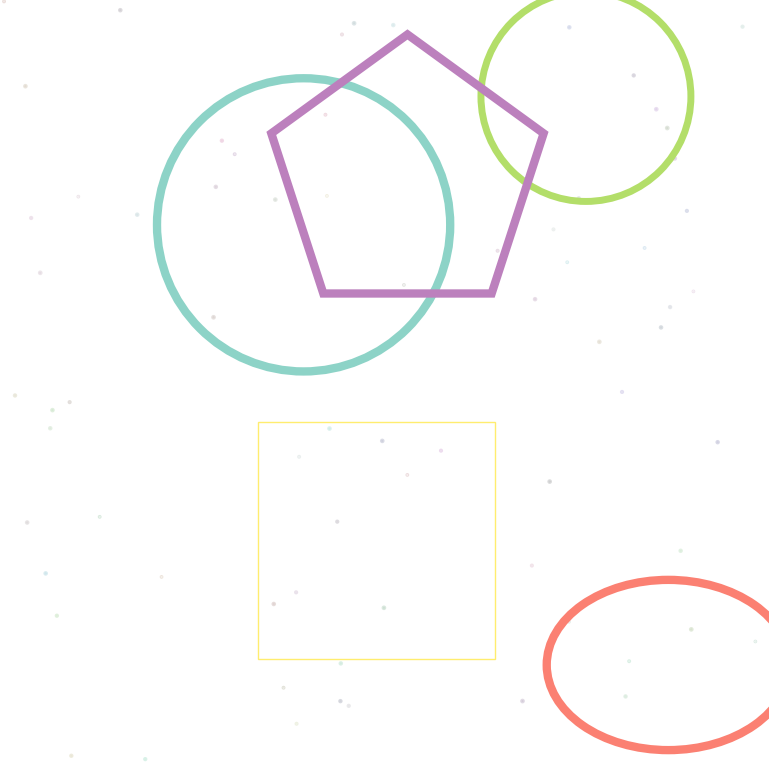[{"shape": "circle", "thickness": 3, "radius": 0.95, "center": [0.394, 0.708]}, {"shape": "oval", "thickness": 3, "radius": 0.79, "center": [0.868, 0.136]}, {"shape": "circle", "thickness": 2.5, "radius": 0.68, "center": [0.761, 0.875]}, {"shape": "pentagon", "thickness": 3, "radius": 0.93, "center": [0.529, 0.769]}, {"shape": "square", "thickness": 0.5, "radius": 0.77, "center": [0.489, 0.298]}]